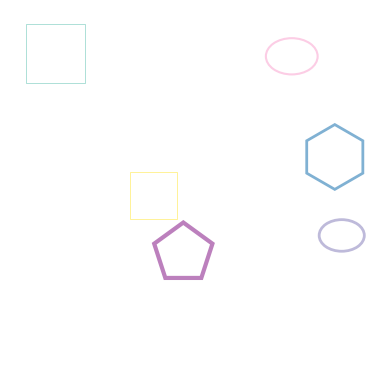[{"shape": "square", "thickness": 0.5, "radius": 0.38, "center": [0.145, 0.862]}, {"shape": "oval", "thickness": 2, "radius": 0.29, "center": [0.888, 0.388]}, {"shape": "hexagon", "thickness": 2, "radius": 0.42, "center": [0.87, 0.592]}, {"shape": "oval", "thickness": 1.5, "radius": 0.34, "center": [0.758, 0.854]}, {"shape": "pentagon", "thickness": 3, "radius": 0.4, "center": [0.476, 0.342]}, {"shape": "square", "thickness": 0.5, "radius": 0.31, "center": [0.399, 0.492]}]